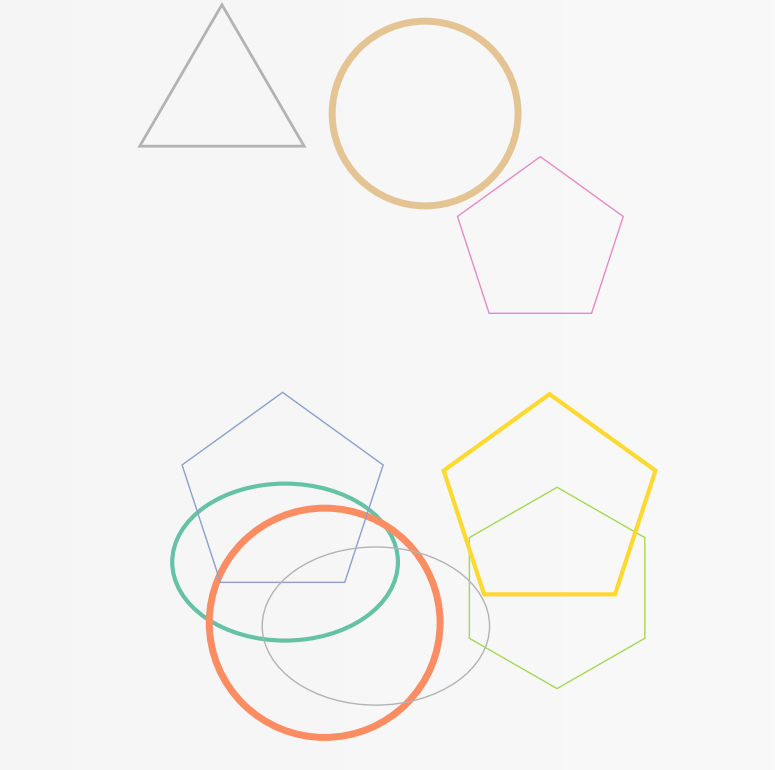[{"shape": "oval", "thickness": 1.5, "radius": 0.73, "center": [0.368, 0.27]}, {"shape": "circle", "thickness": 2.5, "radius": 0.74, "center": [0.419, 0.191]}, {"shape": "pentagon", "thickness": 0.5, "radius": 0.68, "center": [0.365, 0.354]}, {"shape": "pentagon", "thickness": 0.5, "radius": 0.56, "center": [0.697, 0.684]}, {"shape": "hexagon", "thickness": 0.5, "radius": 0.65, "center": [0.719, 0.236]}, {"shape": "pentagon", "thickness": 1.5, "radius": 0.72, "center": [0.709, 0.344]}, {"shape": "circle", "thickness": 2.5, "radius": 0.6, "center": [0.549, 0.853]}, {"shape": "triangle", "thickness": 1, "radius": 0.61, "center": [0.286, 0.871]}, {"shape": "oval", "thickness": 0.5, "radius": 0.73, "center": [0.485, 0.187]}]